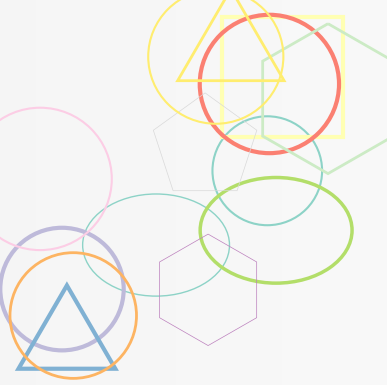[{"shape": "oval", "thickness": 1, "radius": 0.95, "center": [0.403, 0.364]}, {"shape": "circle", "thickness": 1.5, "radius": 0.71, "center": [0.69, 0.556]}, {"shape": "square", "thickness": 3, "radius": 0.78, "center": [0.729, 0.8]}, {"shape": "circle", "thickness": 3, "radius": 0.8, "center": [0.16, 0.249]}, {"shape": "circle", "thickness": 3, "radius": 0.9, "center": [0.695, 0.782]}, {"shape": "triangle", "thickness": 3, "radius": 0.72, "center": [0.173, 0.114]}, {"shape": "circle", "thickness": 2, "radius": 0.82, "center": [0.189, 0.18]}, {"shape": "oval", "thickness": 2.5, "radius": 0.98, "center": [0.713, 0.402]}, {"shape": "circle", "thickness": 1.5, "radius": 0.92, "center": [0.104, 0.535]}, {"shape": "pentagon", "thickness": 0.5, "radius": 0.7, "center": [0.529, 0.618]}, {"shape": "hexagon", "thickness": 0.5, "radius": 0.72, "center": [0.537, 0.247]}, {"shape": "hexagon", "thickness": 2, "radius": 0.97, "center": [0.846, 0.744]}, {"shape": "circle", "thickness": 1.5, "radius": 0.87, "center": [0.557, 0.853]}, {"shape": "triangle", "thickness": 2, "radius": 0.79, "center": [0.596, 0.87]}]